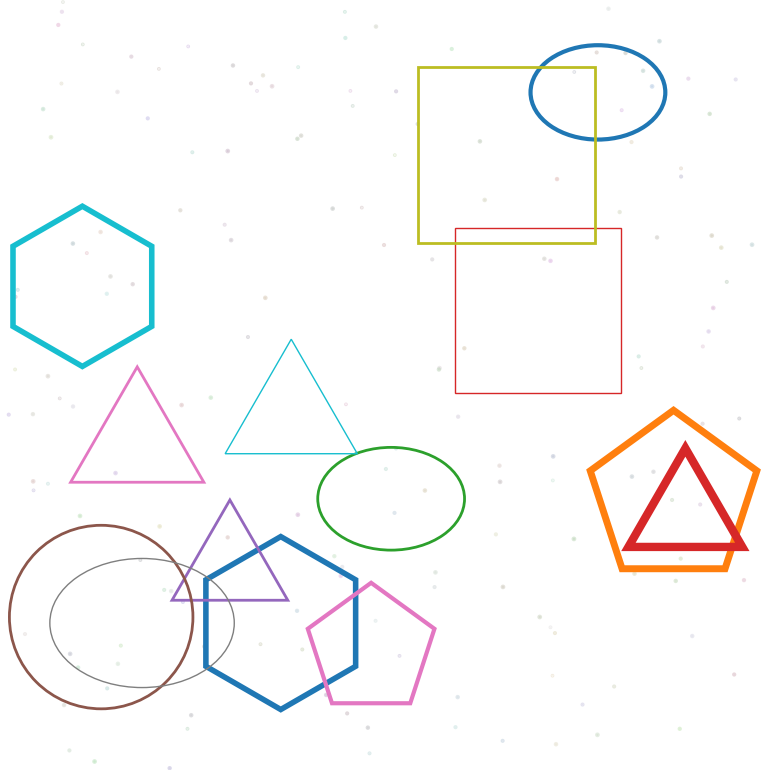[{"shape": "hexagon", "thickness": 2, "radius": 0.56, "center": [0.365, 0.191]}, {"shape": "oval", "thickness": 1.5, "radius": 0.44, "center": [0.777, 0.88]}, {"shape": "pentagon", "thickness": 2.5, "radius": 0.57, "center": [0.875, 0.353]}, {"shape": "oval", "thickness": 1, "radius": 0.48, "center": [0.508, 0.352]}, {"shape": "square", "thickness": 0.5, "radius": 0.54, "center": [0.699, 0.597]}, {"shape": "triangle", "thickness": 3, "radius": 0.43, "center": [0.89, 0.332]}, {"shape": "triangle", "thickness": 1, "radius": 0.43, "center": [0.299, 0.264]}, {"shape": "circle", "thickness": 1, "radius": 0.6, "center": [0.131, 0.199]}, {"shape": "triangle", "thickness": 1, "radius": 0.5, "center": [0.178, 0.424]}, {"shape": "pentagon", "thickness": 1.5, "radius": 0.43, "center": [0.482, 0.157]}, {"shape": "oval", "thickness": 0.5, "radius": 0.6, "center": [0.184, 0.191]}, {"shape": "square", "thickness": 1, "radius": 0.57, "center": [0.658, 0.799]}, {"shape": "triangle", "thickness": 0.5, "radius": 0.5, "center": [0.378, 0.46]}, {"shape": "hexagon", "thickness": 2, "radius": 0.52, "center": [0.107, 0.628]}]